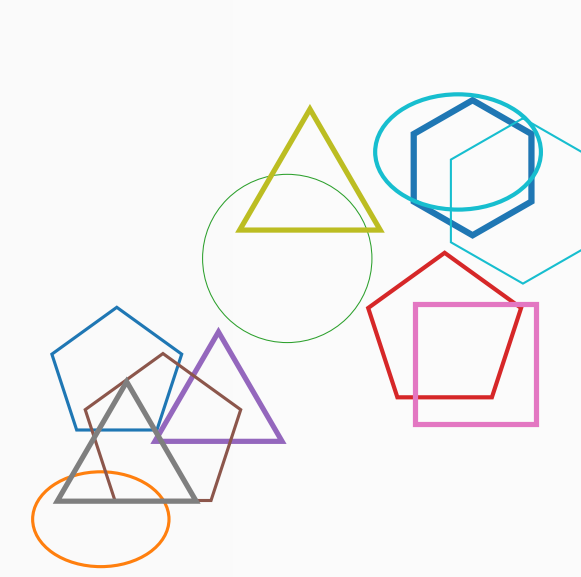[{"shape": "hexagon", "thickness": 3, "radius": 0.58, "center": [0.813, 0.709]}, {"shape": "pentagon", "thickness": 1.5, "radius": 0.59, "center": [0.201, 0.35]}, {"shape": "oval", "thickness": 1.5, "radius": 0.59, "center": [0.173, 0.1]}, {"shape": "circle", "thickness": 0.5, "radius": 0.73, "center": [0.494, 0.552]}, {"shape": "pentagon", "thickness": 2, "radius": 0.69, "center": [0.765, 0.423]}, {"shape": "triangle", "thickness": 2.5, "radius": 0.63, "center": [0.376, 0.298]}, {"shape": "pentagon", "thickness": 1.5, "radius": 0.7, "center": [0.28, 0.246]}, {"shape": "square", "thickness": 2.5, "radius": 0.52, "center": [0.818, 0.369]}, {"shape": "triangle", "thickness": 2.5, "radius": 0.69, "center": [0.218, 0.2]}, {"shape": "triangle", "thickness": 2.5, "radius": 0.7, "center": [0.533, 0.671]}, {"shape": "hexagon", "thickness": 1, "radius": 0.72, "center": [0.9, 0.651]}, {"shape": "oval", "thickness": 2, "radius": 0.71, "center": [0.788, 0.736]}]